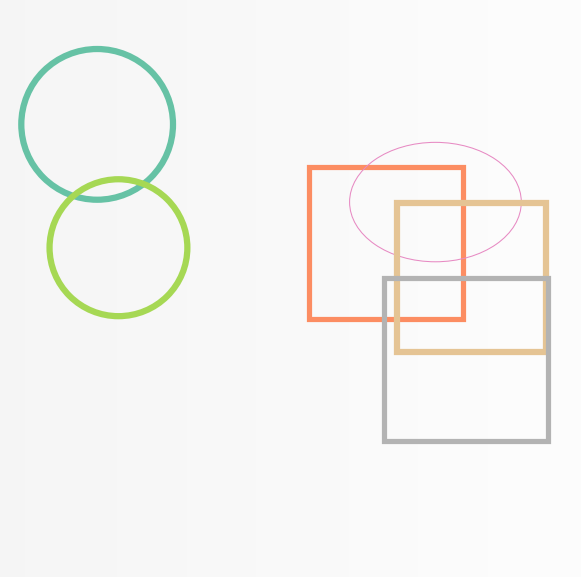[{"shape": "circle", "thickness": 3, "radius": 0.65, "center": [0.167, 0.784]}, {"shape": "square", "thickness": 2.5, "radius": 0.66, "center": [0.664, 0.578]}, {"shape": "oval", "thickness": 0.5, "radius": 0.74, "center": [0.749, 0.649]}, {"shape": "circle", "thickness": 3, "radius": 0.59, "center": [0.204, 0.57]}, {"shape": "square", "thickness": 3, "radius": 0.64, "center": [0.811, 0.519]}, {"shape": "square", "thickness": 2.5, "radius": 0.7, "center": [0.802, 0.377]}]